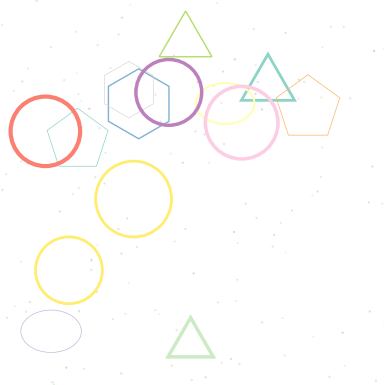[{"shape": "pentagon", "thickness": 0.5, "radius": 0.42, "center": [0.202, 0.636]}, {"shape": "triangle", "thickness": 2, "radius": 0.4, "center": [0.696, 0.779]}, {"shape": "oval", "thickness": 1.5, "radius": 0.38, "center": [0.585, 0.731]}, {"shape": "oval", "thickness": 0.5, "radius": 0.39, "center": [0.133, 0.14]}, {"shape": "circle", "thickness": 3, "radius": 0.45, "center": [0.118, 0.659]}, {"shape": "hexagon", "thickness": 1, "radius": 0.45, "center": [0.36, 0.73]}, {"shape": "pentagon", "thickness": 0.5, "radius": 0.43, "center": [0.8, 0.719]}, {"shape": "triangle", "thickness": 1, "radius": 0.4, "center": [0.482, 0.892]}, {"shape": "circle", "thickness": 2.5, "radius": 0.47, "center": [0.628, 0.681]}, {"shape": "hexagon", "thickness": 0.5, "radius": 0.37, "center": [0.335, 0.767]}, {"shape": "circle", "thickness": 2.5, "radius": 0.43, "center": [0.438, 0.76]}, {"shape": "triangle", "thickness": 2.5, "radius": 0.34, "center": [0.495, 0.107]}, {"shape": "circle", "thickness": 2, "radius": 0.49, "center": [0.347, 0.483]}, {"shape": "circle", "thickness": 2, "radius": 0.43, "center": [0.179, 0.298]}]